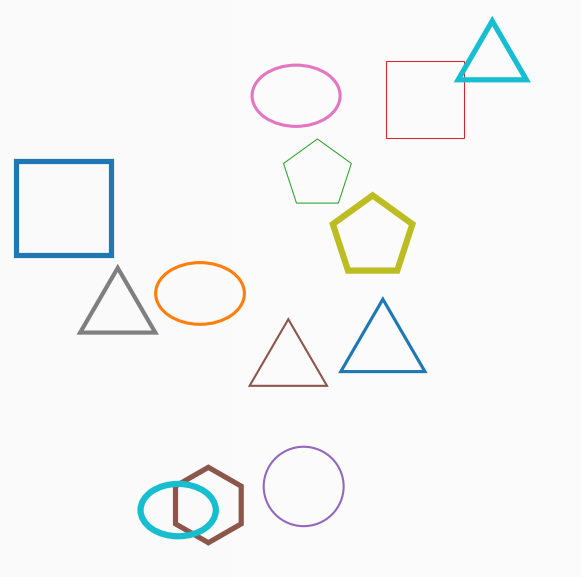[{"shape": "square", "thickness": 2.5, "radius": 0.41, "center": [0.11, 0.639]}, {"shape": "triangle", "thickness": 1.5, "radius": 0.42, "center": [0.659, 0.397]}, {"shape": "oval", "thickness": 1.5, "radius": 0.38, "center": [0.344, 0.491]}, {"shape": "pentagon", "thickness": 0.5, "radius": 0.31, "center": [0.546, 0.697]}, {"shape": "square", "thickness": 0.5, "radius": 0.34, "center": [0.731, 0.827]}, {"shape": "circle", "thickness": 1, "radius": 0.34, "center": [0.522, 0.157]}, {"shape": "triangle", "thickness": 1, "radius": 0.38, "center": [0.496, 0.369]}, {"shape": "hexagon", "thickness": 2.5, "radius": 0.33, "center": [0.358, 0.125]}, {"shape": "oval", "thickness": 1.5, "radius": 0.38, "center": [0.509, 0.833]}, {"shape": "triangle", "thickness": 2, "radius": 0.37, "center": [0.203, 0.461]}, {"shape": "pentagon", "thickness": 3, "radius": 0.36, "center": [0.641, 0.589]}, {"shape": "triangle", "thickness": 2.5, "radius": 0.34, "center": [0.847, 0.895]}, {"shape": "oval", "thickness": 3, "radius": 0.32, "center": [0.307, 0.116]}]